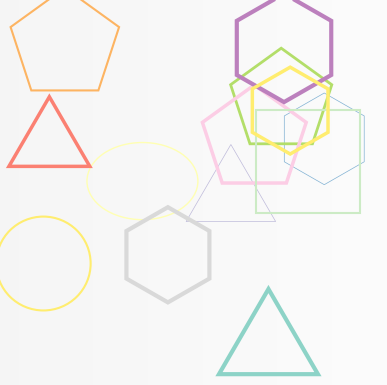[{"shape": "triangle", "thickness": 3, "radius": 0.74, "center": [0.693, 0.102]}, {"shape": "oval", "thickness": 1, "radius": 0.72, "center": [0.368, 0.53]}, {"shape": "triangle", "thickness": 0.5, "radius": 0.67, "center": [0.596, 0.491]}, {"shape": "triangle", "thickness": 2.5, "radius": 0.6, "center": [0.127, 0.628]}, {"shape": "hexagon", "thickness": 0.5, "radius": 0.6, "center": [0.837, 0.639]}, {"shape": "pentagon", "thickness": 1.5, "radius": 0.74, "center": [0.167, 0.884]}, {"shape": "pentagon", "thickness": 2, "radius": 0.69, "center": [0.726, 0.738]}, {"shape": "pentagon", "thickness": 2.5, "radius": 0.7, "center": [0.656, 0.639]}, {"shape": "hexagon", "thickness": 3, "radius": 0.62, "center": [0.433, 0.338]}, {"shape": "hexagon", "thickness": 3, "radius": 0.7, "center": [0.733, 0.876]}, {"shape": "square", "thickness": 1.5, "radius": 0.67, "center": [0.794, 0.581]}, {"shape": "circle", "thickness": 1.5, "radius": 0.61, "center": [0.112, 0.316]}, {"shape": "hexagon", "thickness": 2.5, "radius": 0.56, "center": [0.749, 0.713]}]